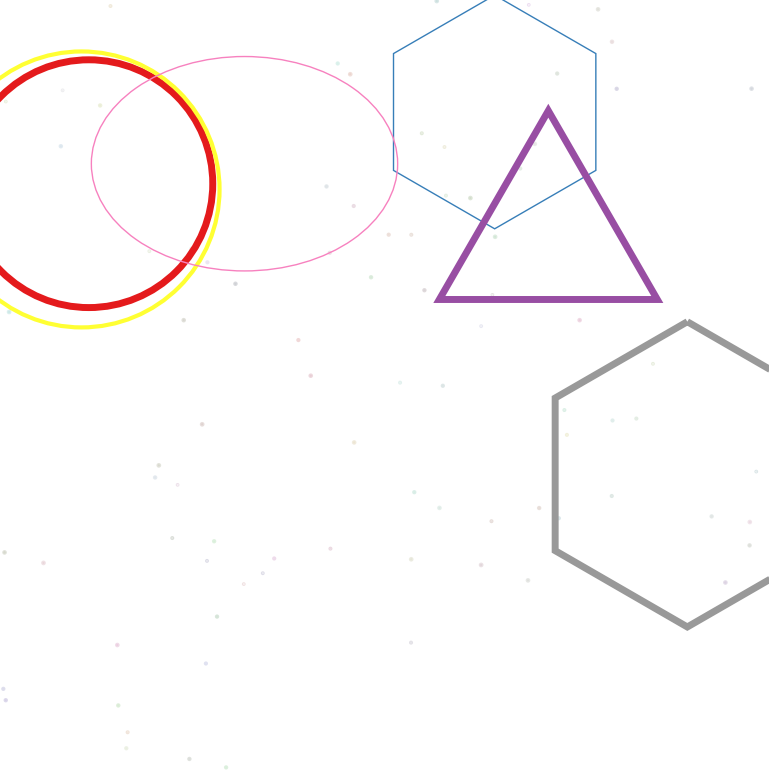[{"shape": "circle", "thickness": 2.5, "radius": 0.8, "center": [0.115, 0.761]}, {"shape": "hexagon", "thickness": 0.5, "radius": 0.76, "center": [0.642, 0.855]}, {"shape": "triangle", "thickness": 2.5, "radius": 0.82, "center": [0.712, 0.693]}, {"shape": "circle", "thickness": 1.5, "radius": 0.9, "center": [0.106, 0.754]}, {"shape": "oval", "thickness": 0.5, "radius": 0.99, "center": [0.318, 0.787]}, {"shape": "hexagon", "thickness": 2.5, "radius": 0.99, "center": [0.893, 0.384]}]